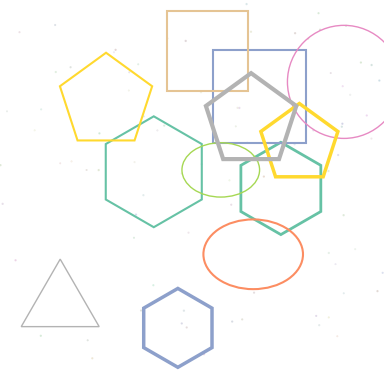[{"shape": "hexagon", "thickness": 1.5, "radius": 0.72, "center": [0.399, 0.554]}, {"shape": "hexagon", "thickness": 2, "radius": 0.6, "center": [0.729, 0.511]}, {"shape": "oval", "thickness": 1.5, "radius": 0.65, "center": [0.658, 0.34]}, {"shape": "hexagon", "thickness": 2.5, "radius": 0.51, "center": [0.462, 0.148]}, {"shape": "square", "thickness": 1.5, "radius": 0.6, "center": [0.673, 0.749]}, {"shape": "circle", "thickness": 1, "radius": 0.73, "center": [0.893, 0.787]}, {"shape": "oval", "thickness": 1, "radius": 0.5, "center": [0.573, 0.559]}, {"shape": "pentagon", "thickness": 2.5, "radius": 0.53, "center": [0.778, 0.626]}, {"shape": "pentagon", "thickness": 1.5, "radius": 0.63, "center": [0.275, 0.737]}, {"shape": "square", "thickness": 1.5, "radius": 0.52, "center": [0.54, 0.868]}, {"shape": "triangle", "thickness": 1, "radius": 0.58, "center": [0.156, 0.21]}, {"shape": "pentagon", "thickness": 3, "radius": 0.62, "center": [0.652, 0.687]}]